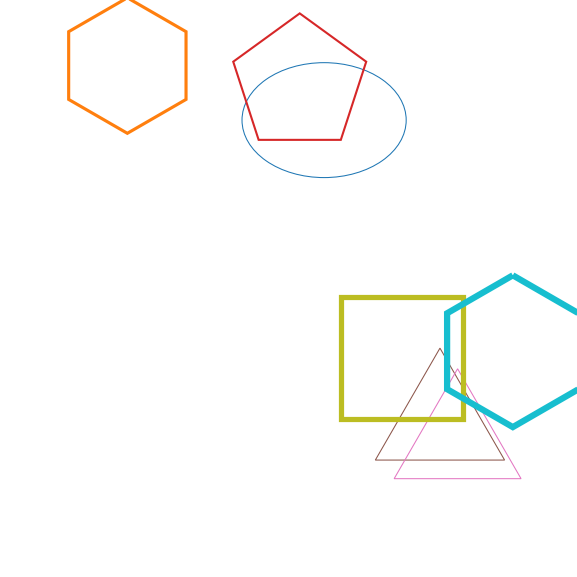[{"shape": "oval", "thickness": 0.5, "radius": 0.71, "center": [0.561, 0.791]}, {"shape": "hexagon", "thickness": 1.5, "radius": 0.59, "center": [0.221, 0.886]}, {"shape": "pentagon", "thickness": 1, "radius": 0.61, "center": [0.519, 0.855]}, {"shape": "triangle", "thickness": 0.5, "radius": 0.65, "center": [0.762, 0.267]}, {"shape": "triangle", "thickness": 0.5, "radius": 0.63, "center": [0.792, 0.234]}, {"shape": "square", "thickness": 2.5, "radius": 0.53, "center": [0.697, 0.38]}, {"shape": "hexagon", "thickness": 3, "radius": 0.66, "center": [0.888, 0.391]}]